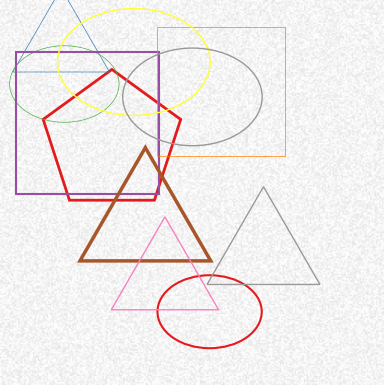[{"shape": "oval", "thickness": 1.5, "radius": 0.68, "center": [0.544, 0.19]}, {"shape": "pentagon", "thickness": 2, "radius": 0.94, "center": [0.291, 0.632]}, {"shape": "triangle", "thickness": 0.5, "radius": 0.73, "center": [0.159, 0.885]}, {"shape": "oval", "thickness": 0.5, "radius": 0.71, "center": [0.167, 0.782]}, {"shape": "square", "thickness": 1.5, "radius": 0.93, "center": [0.227, 0.681]}, {"shape": "square", "thickness": 0.5, "radius": 0.83, "center": [0.575, 0.762]}, {"shape": "oval", "thickness": 1, "radius": 0.99, "center": [0.348, 0.839]}, {"shape": "triangle", "thickness": 2.5, "radius": 0.98, "center": [0.377, 0.42]}, {"shape": "triangle", "thickness": 1, "radius": 0.8, "center": [0.428, 0.276]}, {"shape": "oval", "thickness": 1, "radius": 0.91, "center": [0.5, 0.748]}, {"shape": "triangle", "thickness": 1, "radius": 0.85, "center": [0.684, 0.346]}]